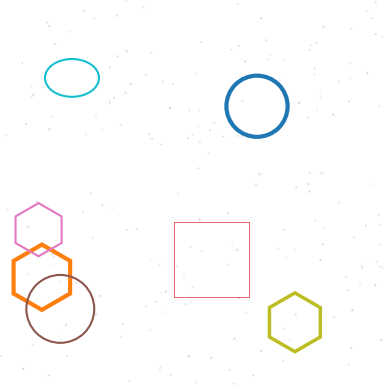[{"shape": "circle", "thickness": 3, "radius": 0.4, "center": [0.668, 0.724]}, {"shape": "hexagon", "thickness": 3, "radius": 0.42, "center": [0.109, 0.28]}, {"shape": "square", "thickness": 0.5, "radius": 0.49, "center": [0.55, 0.327]}, {"shape": "circle", "thickness": 1.5, "radius": 0.44, "center": [0.157, 0.198]}, {"shape": "hexagon", "thickness": 1.5, "radius": 0.35, "center": [0.1, 0.403]}, {"shape": "hexagon", "thickness": 2.5, "radius": 0.38, "center": [0.766, 0.163]}, {"shape": "oval", "thickness": 1.5, "radius": 0.35, "center": [0.187, 0.798]}]